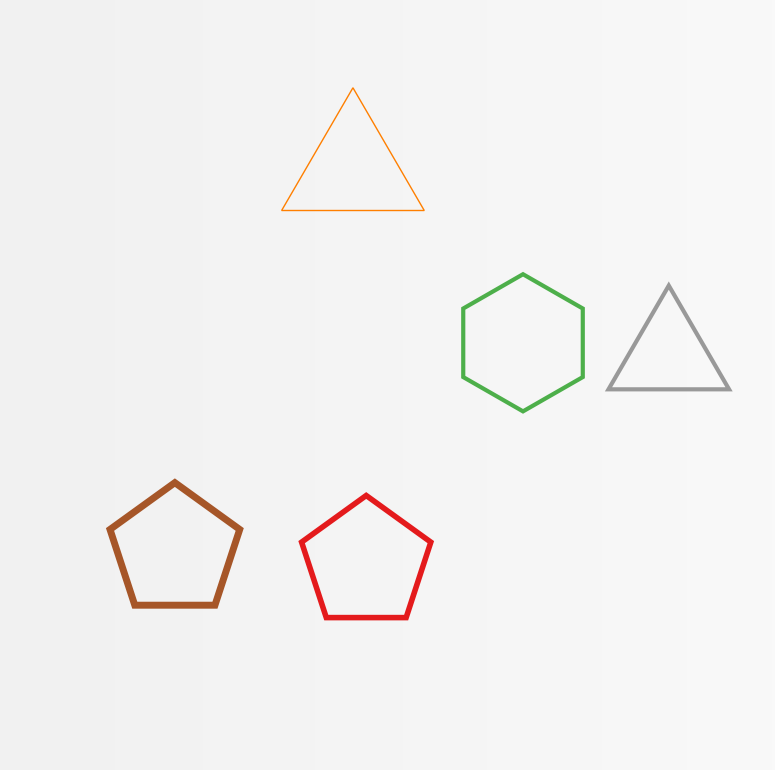[{"shape": "pentagon", "thickness": 2, "radius": 0.44, "center": [0.473, 0.269]}, {"shape": "hexagon", "thickness": 1.5, "radius": 0.45, "center": [0.675, 0.555]}, {"shape": "triangle", "thickness": 0.5, "radius": 0.53, "center": [0.455, 0.78]}, {"shape": "pentagon", "thickness": 2.5, "radius": 0.44, "center": [0.226, 0.285]}, {"shape": "triangle", "thickness": 1.5, "radius": 0.45, "center": [0.863, 0.539]}]